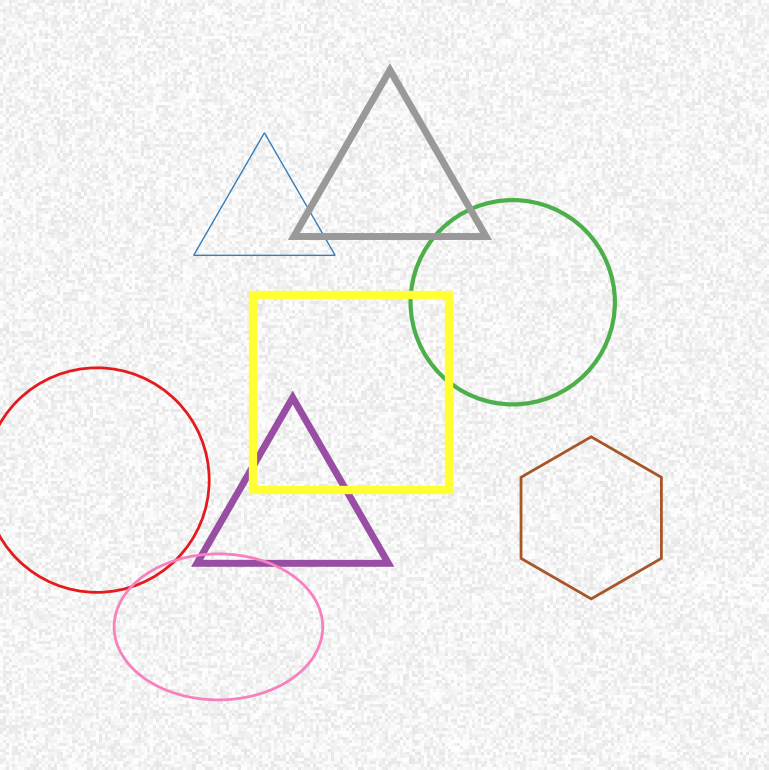[{"shape": "circle", "thickness": 1, "radius": 0.73, "center": [0.126, 0.377]}, {"shape": "triangle", "thickness": 0.5, "radius": 0.53, "center": [0.343, 0.721]}, {"shape": "circle", "thickness": 1.5, "radius": 0.66, "center": [0.666, 0.607]}, {"shape": "triangle", "thickness": 2.5, "radius": 0.72, "center": [0.38, 0.34]}, {"shape": "square", "thickness": 3, "radius": 0.64, "center": [0.456, 0.49]}, {"shape": "hexagon", "thickness": 1, "radius": 0.53, "center": [0.768, 0.327]}, {"shape": "oval", "thickness": 1, "radius": 0.68, "center": [0.284, 0.186]}, {"shape": "triangle", "thickness": 2.5, "radius": 0.72, "center": [0.506, 0.765]}]